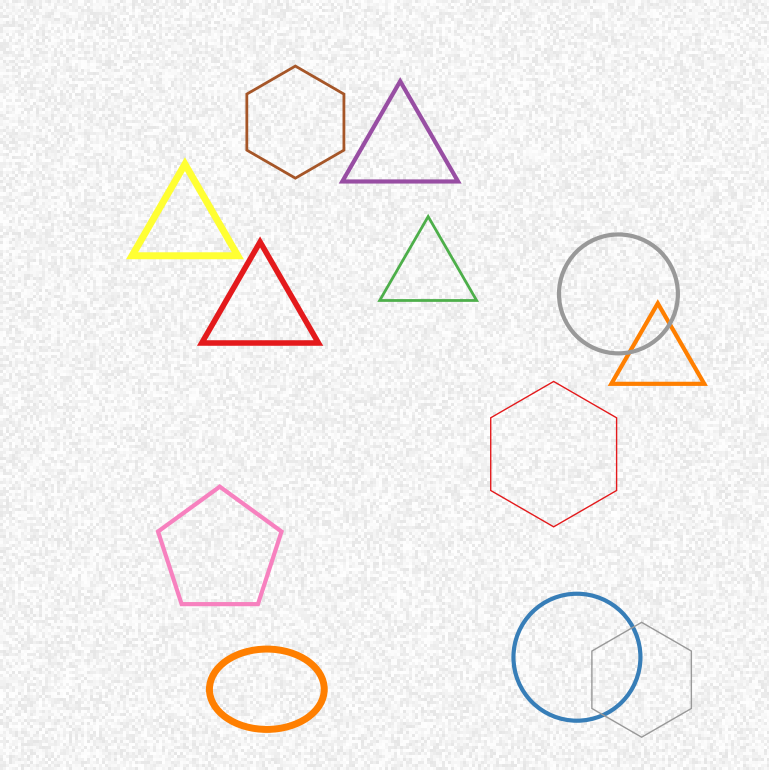[{"shape": "hexagon", "thickness": 0.5, "radius": 0.47, "center": [0.719, 0.41]}, {"shape": "triangle", "thickness": 2, "radius": 0.44, "center": [0.338, 0.598]}, {"shape": "circle", "thickness": 1.5, "radius": 0.41, "center": [0.749, 0.146]}, {"shape": "triangle", "thickness": 1, "radius": 0.36, "center": [0.556, 0.646]}, {"shape": "triangle", "thickness": 1.5, "radius": 0.43, "center": [0.52, 0.808]}, {"shape": "triangle", "thickness": 1.5, "radius": 0.35, "center": [0.854, 0.536]}, {"shape": "oval", "thickness": 2.5, "radius": 0.37, "center": [0.347, 0.105]}, {"shape": "triangle", "thickness": 2.5, "radius": 0.4, "center": [0.24, 0.708]}, {"shape": "hexagon", "thickness": 1, "radius": 0.36, "center": [0.384, 0.841]}, {"shape": "pentagon", "thickness": 1.5, "radius": 0.42, "center": [0.285, 0.284]}, {"shape": "hexagon", "thickness": 0.5, "radius": 0.37, "center": [0.833, 0.117]}, {"shape": "circle", "thickness": 1.5, "radius": 0.39, "center": [0.803, 0.618]}]